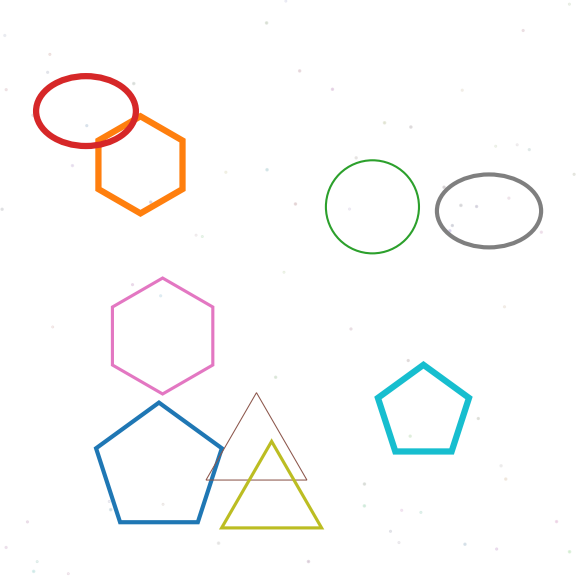[{"shape": "pentagon", "thickness": 2, "radius": 0.57, "center": [0.275, 0.187]}, {"shape": "hexagon", "thickness": 3, "radius": 0.42, "center": [0.243, 0.714]}, {"shape": "circle", "thickness": 1, "radius": 0.4, "center": [0.645, 0.641]}, {"shape": "oval", "thickness": 3, "radius": 0.43, "center": [0.149, 0.807]}, {"shape": "triangle", "thickness": 0.5, "radius": 0.5, "center": [0.444, 0.218]}, {"shape": "hexagon", "thickness": 1.5, "radius": 0.5, "center": [0.282, 0.417]}, {"shape": "oval", "thickness": 2, "radius": 0.45, "center": [0.847, 0.634]}, {"shape": "triangle", "thickness": 1.5, "radius": 0.5, "center": [0.47, 0.135]}, {"shape": "pentagon", "thickness": 3, "radius": 0.41, "center": [0.733, 0.284]}]